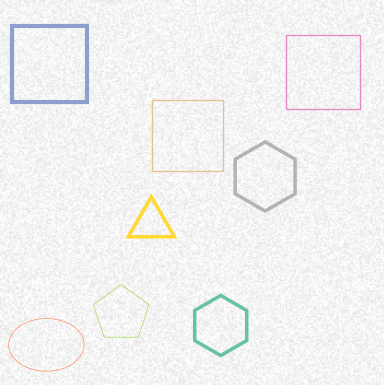[{"shape": "hexagon", "thickness": 2.5, "radius": 0.39, "center": [0.573, 0.155]}, {"shape": "oval", "thickness": 0.5, "radius": 0.49, "center": [0.121, 0.104]}, {"shape": "square", "thickness": 3, "radius": 0.49, "center": [0.129, 0.833]}, {"shape": "square", "thickness": 1, "radius": 0.48, "center": [0.839, 0.814]}, {"shape": "pentagon", "thickness": 0.5, "radius": 0.38, "center": [0.315, 0.185]}, {"shape": "triangle", "thickness": 2.5, "radius": 0.35, "center": [0.393, 0.42]}, {"shape": "square", "thickness": 1, "radius": 0.46, "center": [0.486, 0.647]}, {"shape": "hexagon", "thickness": 2.5, "radius": 0.45, "center": [0.689, 0.542]}]